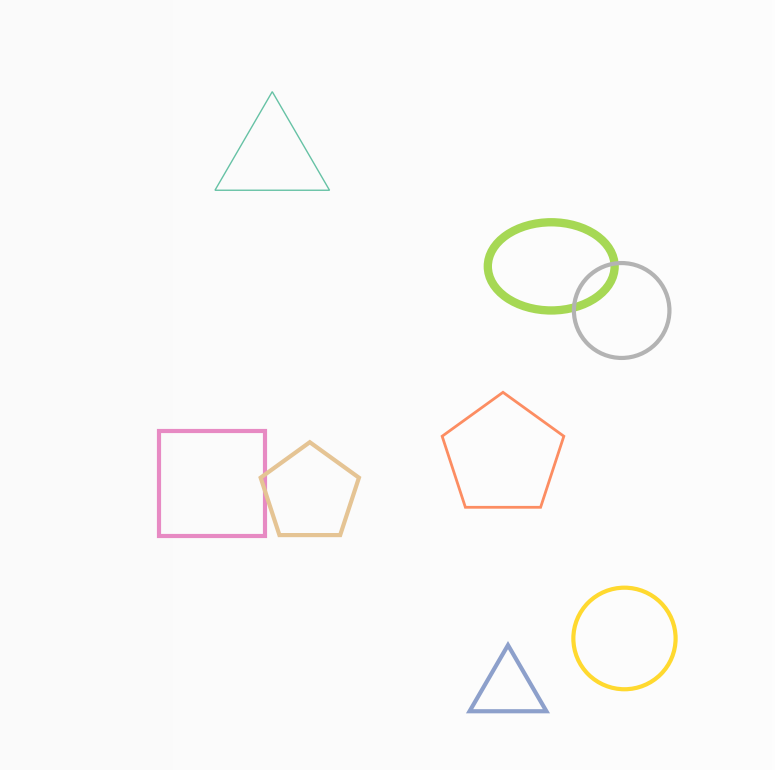[{"shape": "triangle", "thickness": 0.5, "radius": 0.43, "center": [0.351, 0.796]}, {"shape": "pentagon", "thickness": 1, "radius": 0.41, "center": [0.649, 0.408]}, {"shape": "triangle", "thickness": 1.5, "radius": 0.29, "center": [0.655, 0.105]}, {"shape": "square", "thickness": 1.5, "radius": 0.34, "center": [0.273, 0.372]}, {"shape": "oval", "thickness": 3, "radius": 0.41, "center": [0.711, 0.654]}, {"shape": "circle", "thickness": 1.5, "radius": 0.33, "center": [0.806, 0.171]}, {"shape": "pentagon", "thickness": 1.5, "radius": 0.33, "center": [0.4, 0.359]}, {"shape": "circle", "thickness": 1.5, "radius": 0.31, "center": [0.802, 0.597]}]